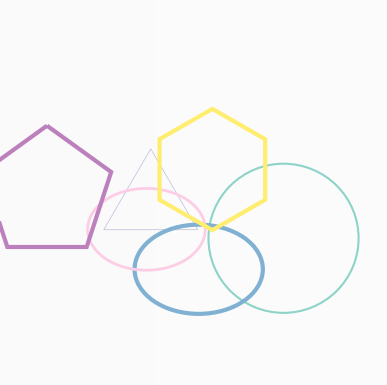[{"shape": "circle", "thickness": 1.5, "radius": 0.97, "center": [0.732, 0.381]}, {"shape": "triangle", "thickness": 0.5, "radius": 0.7, "center": [0.389, 0.473]}, {"shape": "oval", "thickness": 3, "radius": 0.83, "center": [0.513, 0.301]}, {"shape": "oval", "thickness": 2, "radius": 0.76, "center": [0.378, 0.404]}, {"shape": "pentagon", "thickness": 3, "radius": 0.87, "center": [0.121, 0.499]}, {"shape": "hexagon", "thickness": 3, "radius": 0.79, "center": [0.548, 0.56]}]